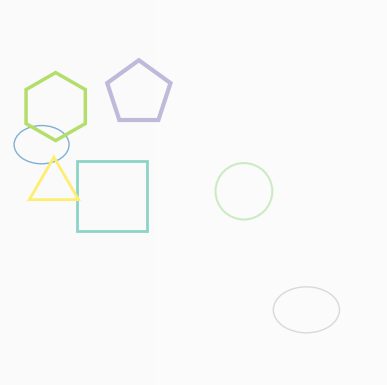[{"shape": "square", "thickness": 2, "radius": 0.45, "center": [0.29, 0.491]}, {"shape": "pentagon", "thickness": 3, "radius": 0.43, "center": [0.358, 0.758]}, {"shape": "oval", "thickness": 1, "radius": 0.35, "center": [0.107, 0.624]}, {"shape": "hexagon", "thickness": 2.5, "radius": 0.44, "center": [0.144, 0.723]}, {"shape": "oval", "thickness": 1, "radius": 0.43, "center": [0.791, 0.195]}, {"shape": "circle", "thickness": 1.5, "radius": 0.37, "center": [0.629, 0.503]}, {"shape": "triangle", "thickness": 2, "radius": 0.37, "center": [0.139, 0.518]}]